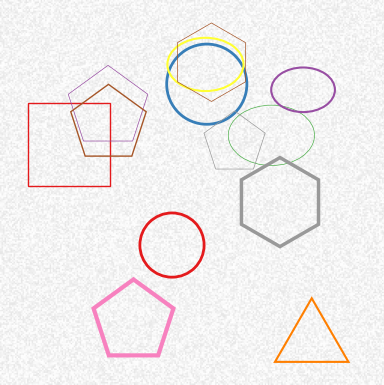[{"shape": "circle", "thickness": 2, "radius": 0.42, "center": [0.447, 0.363]}, {"shape": "square", "thickness": 1, "radius": 0.54, "center": [0.179, 0.624]}, {"shape": "circle", "thickness": 2, "radius": 0.52, "center": [0.537, 0.781]}, {"shape": "oval", "thickness": 0.5, "radius": 0.56, "center": [0.705, 0.648]}, {"shape": "pentagon", "thickness": 0.5, "radius": 0.54, "center": [0.281, 0.722]}, {"shape": "oval", "thickness": 1.5, "radius": 0.41, "center": [0.787, 0.767]}, {"shape": "triangle", "thickness": 1.5, "radius": 0.55, "center": [0.81, 0.115]}, {"shape": "oval", "thickness": 1.5, "radius": 0.49, "center": [0.534, 0.833]}, {"shape": "hexagon", "thickness": 0.5, "radius": 0.51, "center": [0.549, 0.838]}, {"shape": "pentagon", "thickness": 1, "radius": 0.52, "center": [0.282, 0.678]}, {"shape": "pentagon", "thickness": 3, "radius": 0.55, "center": [0.347, 0.165]}, {"shape": "hexagon", "thickness": 2.5, "radius": 0.58, "center": [0.727, 0.475]}, {"shape": "pentagon", "thickness": 0.5, "radius": 0.42, "center": [0.609, 0.628]}]